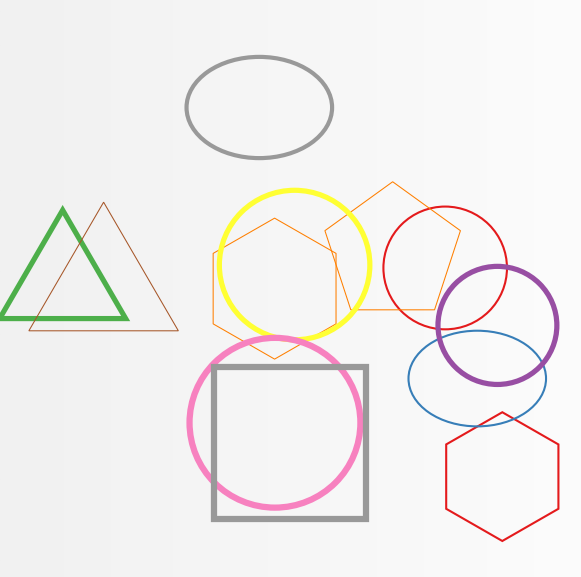[{"shape": "hexagon", "thickness": 1, "radius": 0.56, "center": [0.864, 0.174]}, {"shape": "circle", "thickness": 1, "radius": 0.53, "center": [0.766, 0.535]}, {"shape": "oval", "thickness": 1, "radius": 0.59, "center": [0.821, 0.344]}, {"shape": "triangle", "thickness": 2.5, "radius": 0.63, "center": [0.108, 0.51]}, {"shape": "circle", "thickness": 2.5, "radius": 0.51, "center": [0.856, 0.436]}, {"shape": "hexagon", "thickness": 0.5, "radius": 0.61, "center": [0.472, 0.499]}, {"shape": "pentagon", "thickness": 0.5, "radius": 0.61, "center": [0.676, 0.562]}, {"shape": "circle", "thickness": 2.5, "radius": 0.65, "center": [0.507, 0.54]}, {"shape": "triangle", "thickness": 0.5, "radius": 0.74, "center": [0.178, 0.501]}, {"shape": "circle", "thickness": 3, "radius": 0.73, "center": [0.473, 0.267]}, {"shape": "oval", "thickness": 2, "radius": 0.63, "center": [0.446, 0.813]}, {"shape": "square", "thickness": 3, "radius": 0.66, "center": [0.499, 0.232]}]